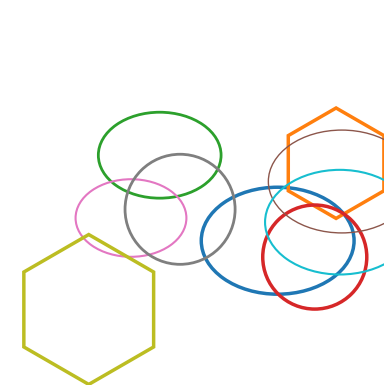[{"shape": "oval", "thickness": 2.5, "radius": 0.99, "center": [0.721, 0.375]}, {"shape": "hexagon", "thickness": 2.5, "radius": 0.72, "center": [0.873, 0.576]}, {"shape": "oval", "thickness": 2, "radius": 0.8, "center": [0.415, 0.597]}, {"shape": "circle", "thickness": 2.5, "radius": 0.68, "center": [0.818, 0.332]}, {"shape": "oval", "thickness": 1, "radius": 0.95, "center": [0.888, 0.529]}, {"shape": "oval", "thickness": 1.5, "radius": 0.72, "center": [0.34, 0.434]}, {"shape": "circle", "thickness": 2, "radius": 0.71, "center": [0.468, 0.456]}, {"shape": "hexagon", "thickness": 2.5, "radius": 0.97, "center": [0.23, 0.196]}, {"shape": "oval", "thickness": 1.5, "radius": 0.97, "center": [0.883, 0.423]}]